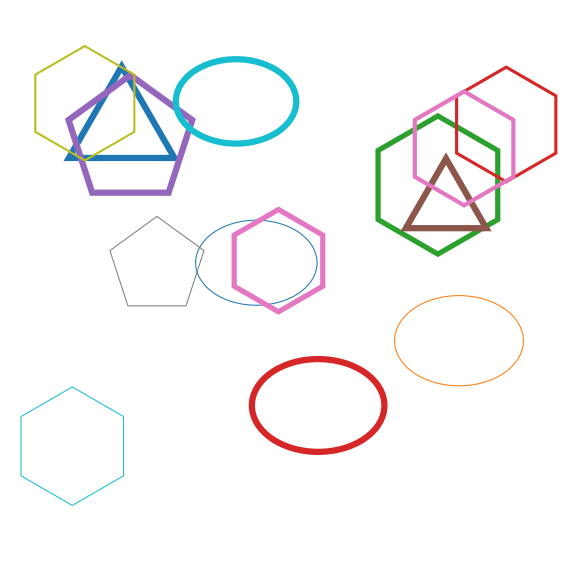[{"shape": "triangle", "thickness": 3, "radius": 0.53, "center": [0.211, 0.778]}, {"shape": "oval", "thickness": 0.5, "radius": 0.53, "center": [0.444, 0.544]}, {"shape": "oval", "thickness": 0.5, "radius": 0.56, "center": [0.795, 0.409]}, {"shape": "hexagon", "thickness": 2.5, "radius": 0.6, "center": [0.758, 0.679]}, {"shape": "hexagon", "thickness": 1.5, "radius": 0.5, "center": [0.877, 0.784]}, {"shape": "oval", "thickness": 3, "radius": 0.57, "center": [0.551, 0.297]}, {"shape": "pentagon", "thickness": 3, "radius": 0.56, "center": [0.226, 0.757]}, {"shape": "triangle", "thickness": 3, "radius": 0.4, "center": [0.772, 0.644]}, {"shape": "hexagon", "thickness": 2.5, "radius": 0.44, "center": [0.482, 0.548]}, {"shape": "hexagon", "thickness": 2, "radius": 0.49, "center": [0.804, 0.742]}, {"shape": "pentagon", "thickness": 0.5, "radius": 0.43, "center": [0.272, 0.539]}, {"shape": "hexagon", "thickness": 1, "radius": 0.5, "center": [0.147, 0.82]}, {"shape": "oval", "thickness": 3, "radius": 0.52, "center": [0.409, 0.824]}, {"shape": "hexagon", "thickness": 0.5, "radius": 0.51, "center": [0.125, 0.227]}]